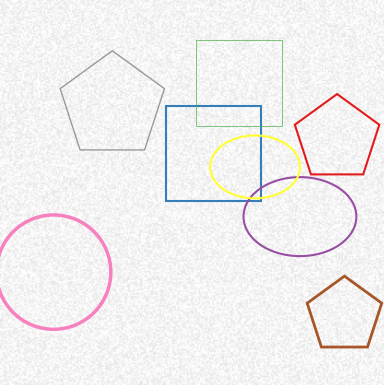[{"shape": "pentagon", "thickness": 1.5, "radius": 0.58, "center": [0.876, 0.64]}, {"shape": "square", "thickness": 1.5, "radius": 0.61, "center": [0.554, 0.601]}, {"shape": "square", "thickness": 0.5, "radius": 0.56, "center": [0.621, 0.785]}, {"shape": "oval", "thickness": 1.5, "radius": 0.73, "center": [0.779, 0.437]}, {"shape": "oval", "thickness": 1.5, "radius": 0.58, "center": [0.663, 0.566]}, {"shape": "pentagon", "thickness": 2, "radius": 0.51, "center": [0.895, 0.181]}, {"shape": "circle", "thickness": 2.5, "radius": 0.74, "center": [0.139, 0.293]}, {"shape": "pentagon", "thickness": 1, "radius": 0.71, "center": [0.292, 0.726]}]